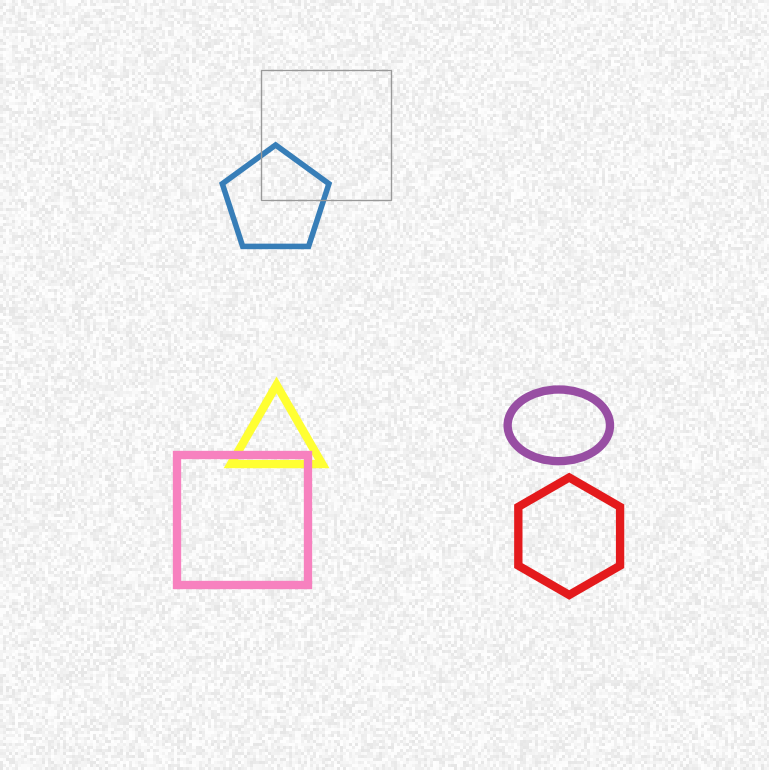[{"shape": "hexagon", "thickness": 3, "radius": 0.38, "center": [0.739, 0.304]}, {"shape": "pentagon", "thickness": 2, "radius": 0.36, "center": [0.358, 0.739]}, {"shape": "oval", "thickness": 3, "radius": 0.33, "center": [0.726, 0.448]}, {"shape": "triangle", "thickness": 3, "radius": 0.34, "center": [0.359, 0.432]}, {"shape": "square", "thickness": 3, "radius": 0.42, "center": [0.315, 0.325]}, {"shape": "square", "thickness": 0.5, "radius": 0.42, "center": [0.423, 0.824]}]